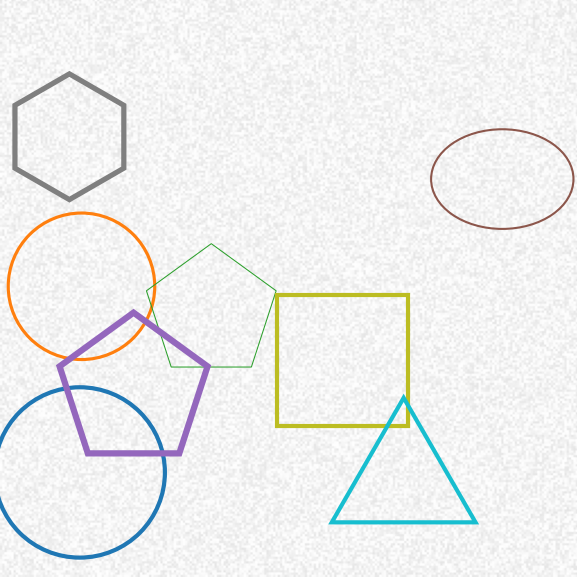[{"shape": "circle", "thickness": 2, "radius": 0.74, "center": [0.138, 0.181]}, {"shape": "circle", "thickness": 1.5, "radius": 0.63, "center": [0.141, 0.503]}, {"shape": "pentagon", "thickness": 0.5, "radius": 0.59, "center": [0.366, 0.459]}, {"shape": "pentagon", "thickness": 3, "radius": 0.67, "center": [0.231, 0.323]}, {"shape": "oval", "thickness": 1, "radius": 0.62, "center": [0.87, 0.689]}, {"shape": "hexagon", "thickness": 2.5, "radius": 0.54, "center": [0.12, 0.762]}, {"shape": "square", "thickness": 2, "radius": 0.57, "center": [0.594, 0.375]}, {"shape": "triangle", "thickness": 2, "radius": 0.72, "center": [0.699, 0.167]}]